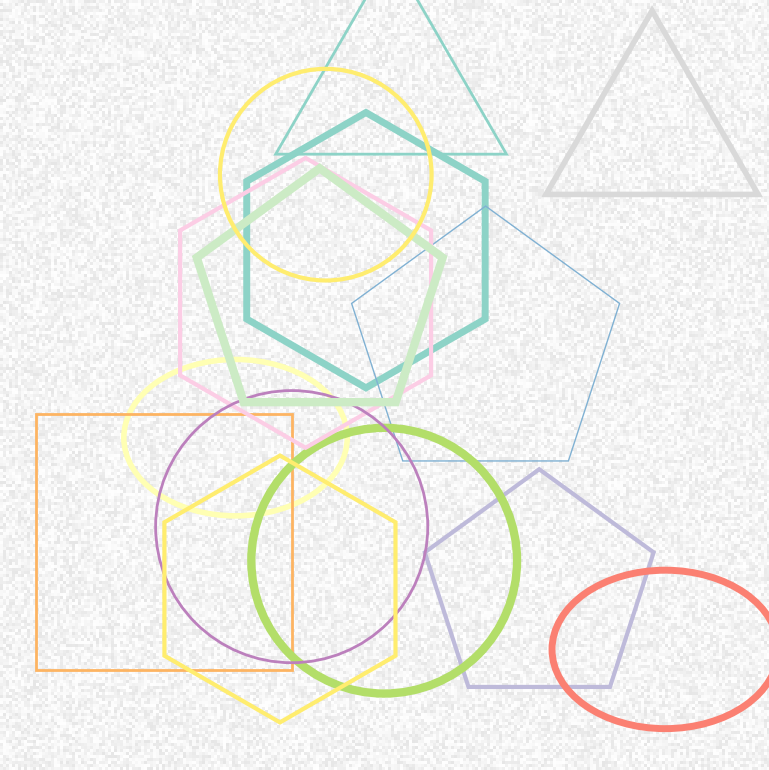[{"shape": "triangle", "thickness": 1, "radius": 0.87, "center": [0.508, 0.886]}, {"shape": "hexagon", "thickness": 2.5, "radius": 0.89, "center": [0.475, 0.675]}, {"shape": "oval", "thickness": 2, "radius": 0.73, "center": [0.306, 0.432]}, {"shape": "pentagon", "thickness": 1.5, "radius": 0.78, "center": [0.7, 0.234]}, {"shape": "oval", "thickness": 2.5, "radius": 0.73, "center": [0.864, 0.157]}, {"shape": "pentagon", "thickness": 0.5, "radius": 0.91, "center": [0.631, 0.549]}, {"shape": "square", "thickness": 1, "radius": 0.83, "center": [0.213, 0.296]}, {"shape": "circle", "thickness": 3, "radius": 0.86, "center": [0.499, 0.272]}, {"shape": "hexagon", "thickness": 1.5, "radius": 0.94, "center": [0.397, 0.607]}, {"shape": "triangle", "thickness": 2, "radius": 0.8, "center": [0.847, 0.827]}, {"shape": "circle", "thickness": 1, "radius": 0.88, "center": [0.379, 0.316]}, {"shape": "pentagon", "thickness": 3, "radius": 0.84, "center": [0.415, 0.614]}, {"shape": "circle", "thickness": 1.5, "radius": 0.69, "center": [0.423, 0.773]}, {"shape": "hexagon", "thickness": 1.5, "radius": 0.87, "center": [0.364, 0.235]}]